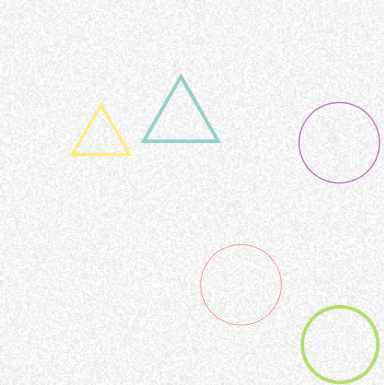[{"shape": "triangle", "thickness": 2.5, "radius": 0.56, "center": [0.47, 0.689]}, {"shape": "circle", "thickness": 0.5, "radius": 0.52, "center": [0.626, 0.26]}, {"shape": "circle", "thickness": 2.5, "radius": 0.49, "center": [0.883, 0.105]}, {"shape": "circle", "thickness": 1, "radius": 0.52, "center": [0.881, 0.629]}, {"shape": "triangle", "thickness": 2, "radius": 0.43, "center": [0.262, 0.641]}]